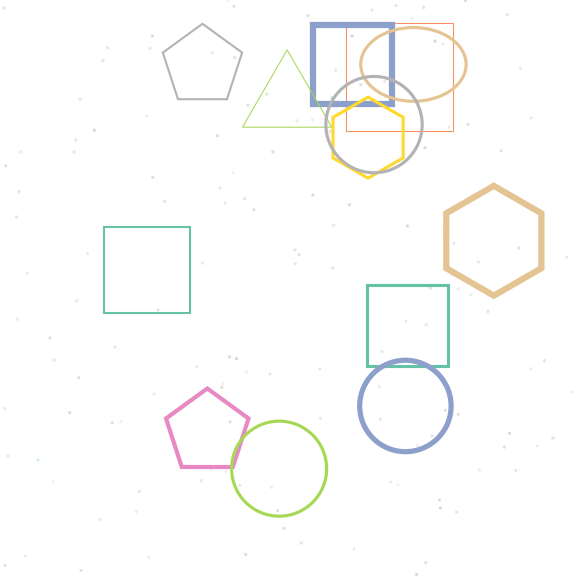[{"shape": "square", "thickness": 1.5, "radius": 0.35, "center": [0.706, 0.435]}, {"shape": "square", "thickness": 1, "radius": 0.37, "center": [0.254, 0.532]}, {"shape": "square", "thickness": 0.5, "radius": 0.46, "center": [0.692, 0.866]}, {"shape": "square", "thickness": 3, "radius": 0.34, "center": [0.611, 0.888]}, {"shape": "circle", "thickness": 2.5, "radius": 0.4, "center": [0.702, 0.296]}, {"shape": "pentagon", "thickness": 2, "radius": 0.38, "center": [0.359, 0.251]}, {"shape": "circle", "thickness": 1.5, "radius": 0.41, "center": [0.483, 0.188]}, {"shape": "triangle", "thickness": 0.5, "radius": 0.45, "center": [0.497, 0.824]}, {"shape": "hexagon", "thickness": 1.5, "radius": 0.35, "center": [0.637, 0.761]}, {"shape": "oval", "thickness": 1.5, "radius": 0.46, "center": [0.716, 0.888]}, {"shape": "hexagon", "thickness": 3, "radius": 0.48, "center": [0.855, 0.582]}, {"shape": "pentagon", "thickness": 1, "radius": 0.36, "center": [0.351, 0.886]}, {"shape": "circle", "thickness": 1.5, "radius": 0.42, "center": [0.648, 0.783]}]